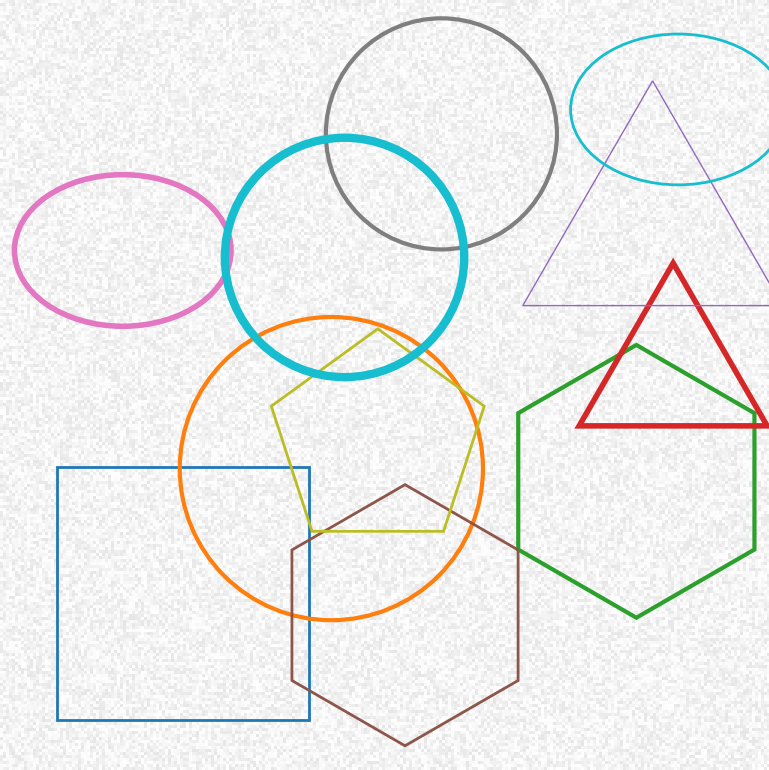[{"shape": "square", "thickness": 1, "radius": 0.82, "center": [0.237, 0.229]}, {"shape": "circle", "thickness": 1.5, "radius": 0.98, "center": [0.43, 0.391]}, {"shape": "hexagon", "thickness": 1.5, "radius": 0.89, "center": [0.826, 0.375]}, {"shape": "triangle", "thickness": 2, "radius": 0.7, "center": [0.874, 0.517]}, {"shape": "triangle", "thickness": 0.5, "radius": 0.97, "center": [0.847, 0.7]}, {"shape": "hexagon", "thickness": 1, "radius": 0.85, "center": [0.526, 0.201]}, {"shape": "oval", "thickness": 2, "radius": 0.7, "center": [0.159, 0.675]}, {"shape": "circle", "thickness": 1.5, "radius": 0.75, "center": [0.573, 0.826]}, {"shape": "pentagon", "thickness": 1, "radius": 0.73, "center": [0.491, 0.428]}, {"shape": "oval", "thickness": 1, "radius": 0.7, "center": [0.881, 0.858]}, {"shape": "circle", "thickness": 3, "radius": 0.78, "center": [0.447, 0.666]}]